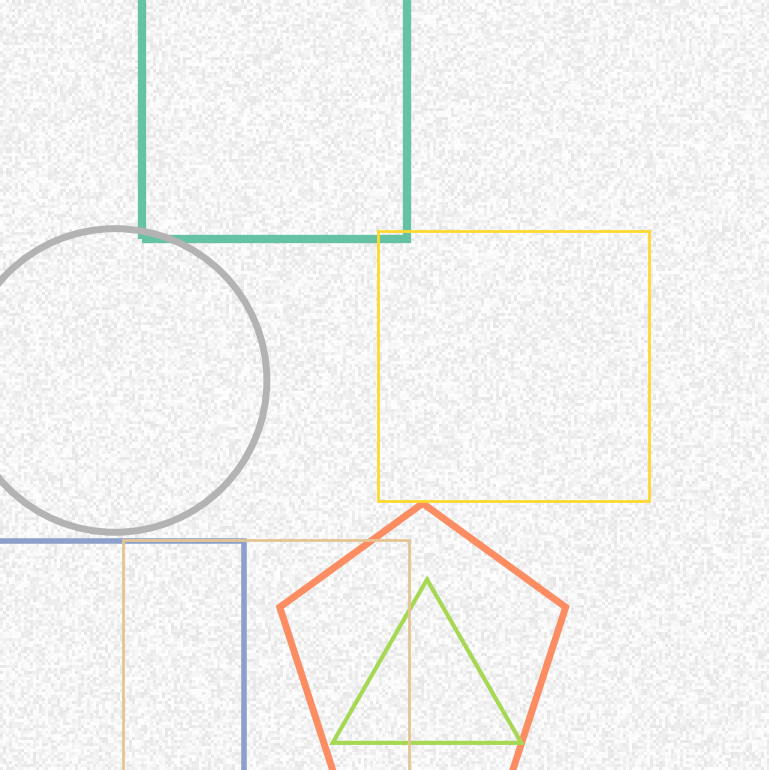[{"shape": "square", "thickness": 3, "radius": 0.86, "center": [0.356, 0.861]}, {"shape": "pentagon", "thickness": 2.5, "radius": 0.98, "center": [0.549, 0.151]}, {"shape": "square", "thickness": 2, "radius": 0.94, "center": [0.13, 0.11]}, {"shape": "triangle", "thickness": 1.5, "radius": 0.71, "center": [0.555, 0.106]}, {"shape": "square", "thickness": 1, "radius": 0.88, "center": [0.667, 0.525]}, {"shape": "square", "thickness": 1, "radius": 0.93, "center": [0.346, 0.113]}, {"shape": "circle", "thickness": 2.5, "radius": 0.99, "center": [0.149, 0.506]}]